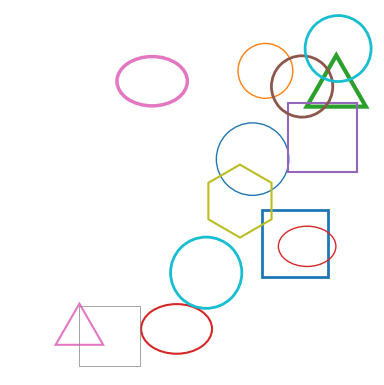[{"shape": "square", "thickness": 2, "radius": 0.43, "center": [0.767, 0.368]}, {"shape": "circle", "thickness": 1, "radius": 0.47, "center": [0.656, 0.587]}, {"shape": "circle", "thickness": 1, "radius": 0.36, "center": [0.689, 0.816]}, {"shape": "triangle", "thickness": 3, "radius": 0.44, "center": [0.873, 0.767]}, {"shape": "oval", "thickness": 1.5, "radius": 0.46, "center": [0.459, 0.146]}, {"shape": "oval", "thickness": 1, "radius": 0.37, "center": [0.798, 0.36]}, {"shape": "square", "thickness": 1.5, "radius": 0.45, "center": [0.837, 0.644]}, {"shape": "circle", "thickness": 2, "radius": 0.4, "center": [0.785, 0.775]}, {"shape": "oval", "thickness": 2.5, "radius": 0.46, "center": [0.395, 0.789]}, {"shape": "triangle", "thickness": 1.5, "radius": 0.36, "center": [0.206, 0.14]}, {"shape": "square", "thickness": 0.5, "radius": 0.39, "center": [0.285, 0.128]}, {"shape": "hexagon", "thickness": 1.5, "radius": 0.47, "center": [0.623, 0.478]}, {"shape": "circle", "thickness": 2, "radius": 0.43, "center": [0.878, 0.874]}, {"shape": "circle", "thickness": 2, "radius": 0.46, "center": [0.536, 0.292]}]